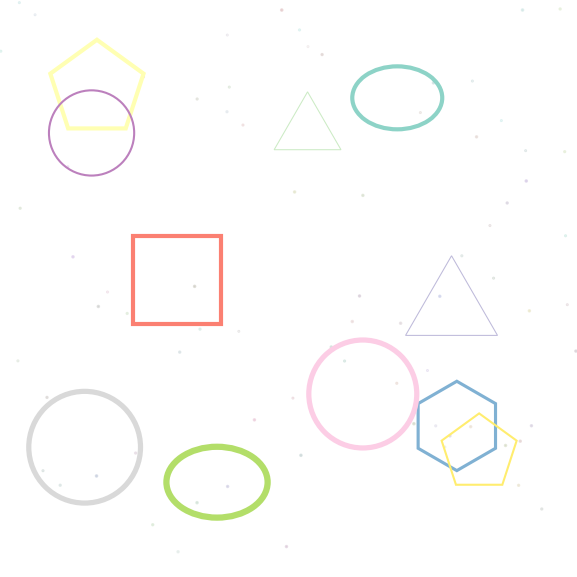[{"shape": "oval", "thickness": 2, "radius": 0.39, "center": [0.688, 0.83]}, {"shape": "pentagon", "thickness": 2, "radius": 0.42, "center": [0.168, 0.845]}, {"shape": "triangle", "thickness": 0.5, "radius": 0.46, "center": [0.782, 0.464]}, {"shape": "square", "thickness": 2, "radius": 0.38, "center": [0.307, 0.514]}, {"shape": "hexagon", "thickness": 1.5, "radius": 0.39, "center": [0.791, 0.262]}, {"shape": "oval", "thickness": 3, "radius": 0.44, "center": [0.376, 0.164]}, {"shape": "circle", "thickness": 2.5, "radius": 0.47, "center": [0.628, 0.317]}, {"shape": "circle", "thickness": 2.5, "radius": 0.48, "center": [0.147, 0.225]}, {"shape": "circle", "thickness": 1, "radius": 0.37, "center": [0.159, 0.769]}, {"shape": "triangle", "thickness": 0.5, "radius": 0.33, "center": [0.533, 0.773]}, {"shape": "pentagon", "thickness": 1, "radius": 0.34, "center": [0.83, 0.215]}]